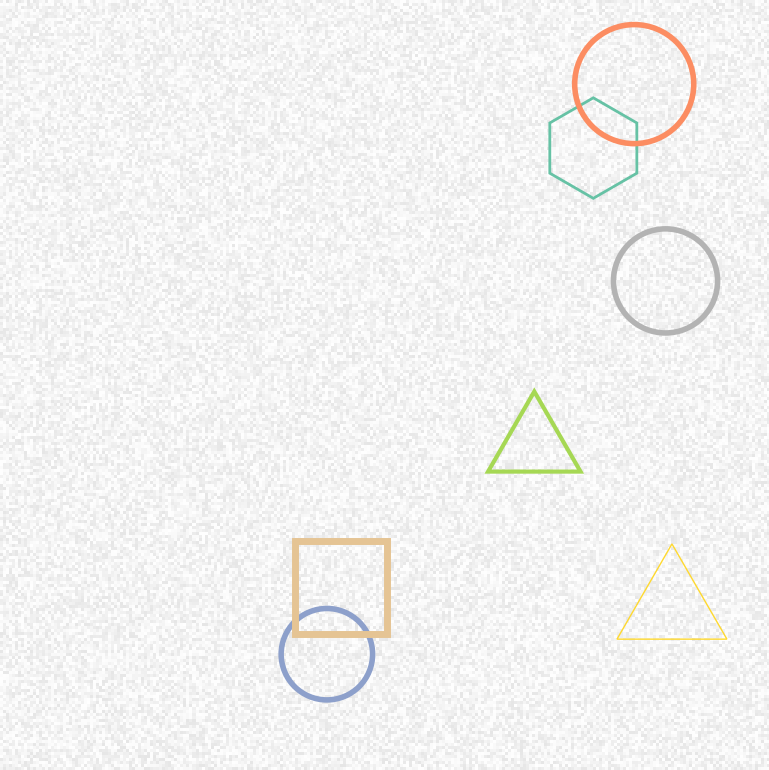[{"shape": "hexagon", "thickness": 1, "radius": 0.33, "center": [0.771, 0.808]}, {"shape": "circle", "thickness": 2, "radius": 0.39, "center": [0.824, 0.891]}, {"shape": "circle", "thickness": 2, "radius": 0.3, "center": [0.425, 0.15]}, {"shape": "triangle", "thickness": 1.5, "radius": 0.35, "center": [0.694, 0.422]}, {"shape": "triangle", "thickness": 0.5, "radius": 0.41, "center": [0.873, 0.211]}, {"shape": "square", "thickness": 2.5, "radius": 0.3, "center": [0.443, 0.237]}, {"shape": "circle", "thickness": 2, "radius": 0.34, "center": [0.864, 0.635]}]